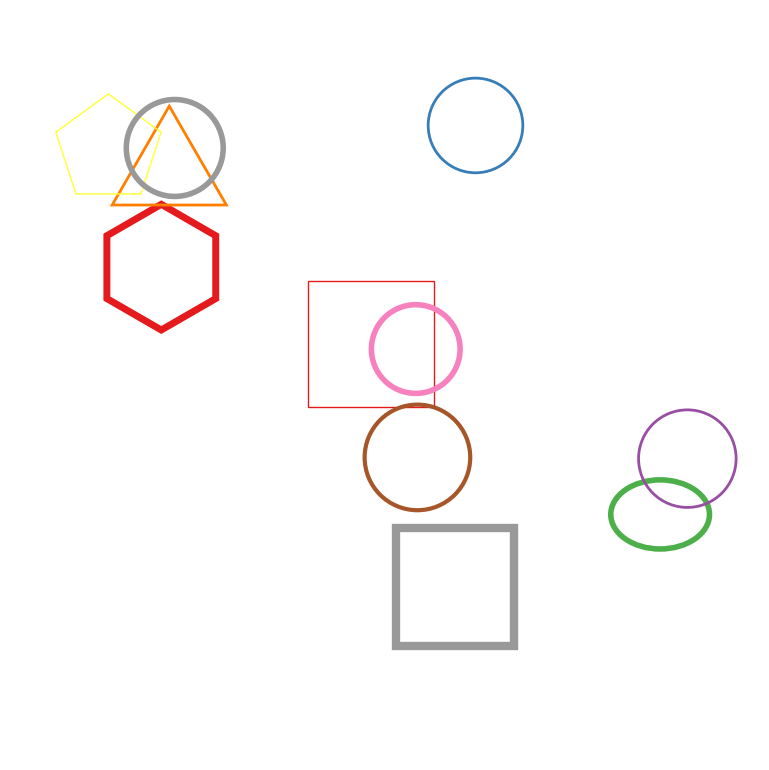[{"shape": "square", "thickness": 0.5, "radius": 0.41, "center": [0.482, 0.553]}, {"shape": "hexagon", "thickness": 2.5, "radius": 0.41, "center": [0.209, 0.653]}, {"shape": "circle", "thickness": 1, "radius": 0.31, "center": [0.618, 0.837]}, {"shape": "oval", "thickness": 2, "radius": 0.32, "center": [0.857, 0.332]}, {"shape": "circle", "thickness": 1, "radius": 0.32, "center": [0.893, 0.404]}, {"shape": "triangle", "thickness": 1, "radius": 0.43, "center": [0.22, 0.777]}, {"shape": "pentagon", "thickness": 0.5, "radius": 0.36, "center": [0.141, 0.806]}, {"shape": "circle", "thickness": 1.5, "radius": 0.34, "center": [0.542, 0.406]}, {"shape": "circle", "thickness": 2, "radius": 0.29, "center": [0.54, 0.547]}, {"shape": "square", "thickness": 3, "radius": 0.38, "center": [0.591, 0.238]}, {"shape": "circle", "thickness": 2, "radius": 0.31, "center": [0.227, 0.808]}]